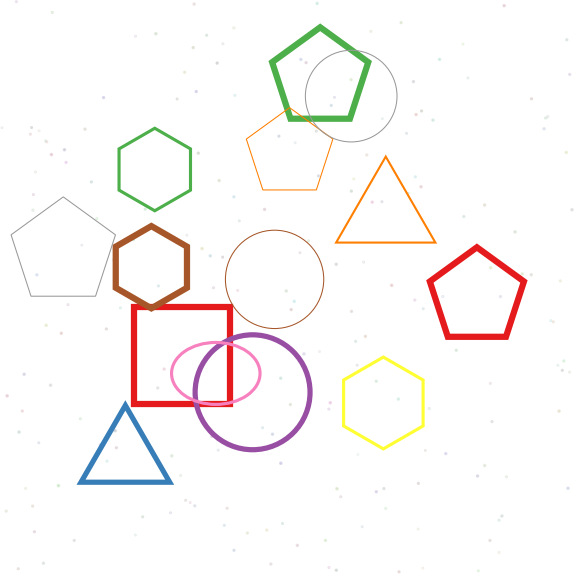[{"shape": "square", "thickness": 3, "radius": 0.42, "center": [0.316, 0.384]}, {"shape": "pentagon", "thickness": 3, "radius": 0.43, "center": [0.826, 0.485]}, {"shape": "triangle", "thickness": 2.5, "radius": 0.44, "center": [0.217, 0.208]}, {"shape": "hexagon", "thickness": 1.5, "radius": 0.36, "center": [0.268, 0.706]}, {"shape": "pentagon", "thickness": 3, "radius": 0.44, "center": [0.554, 0.864]}, {"shape": "circle", "thickness": 2.5, "radius": 0.5, "center": [0.437, 0.32]}, {"shape": "triangle", "thickness": 1, "radius": 0.5, "center": [0.668, 0.629]}, {"shape": "pentagon", "thickness": 0.5, "radius": 0.39, "center": [0.501, 0.734]}, {"shape": "hexagon", "thickness": 1.5, "radius": 0.4, "center": [0.664, 0.301]}, {"shape": "circle", "thickness": 0.5, "radius": 0.43, "center": [0.475, 0.515]}, {"shape": "hexagon", "thickness": 3, "radius": 0.36, "center": [0.262, 0.536]}, {"shape": "oval", "thickness": 1.5, "radius": 0.38, "center": [0.374, 0.353]}, {"shape": "circle", "thickness": 0.5, "radius": 0.4, "center": [0.608, 0.833]}, {"shape": "pentagon", "thickness": 0.5, "radius": 0.48, "center": [0.11, 0.563]}]